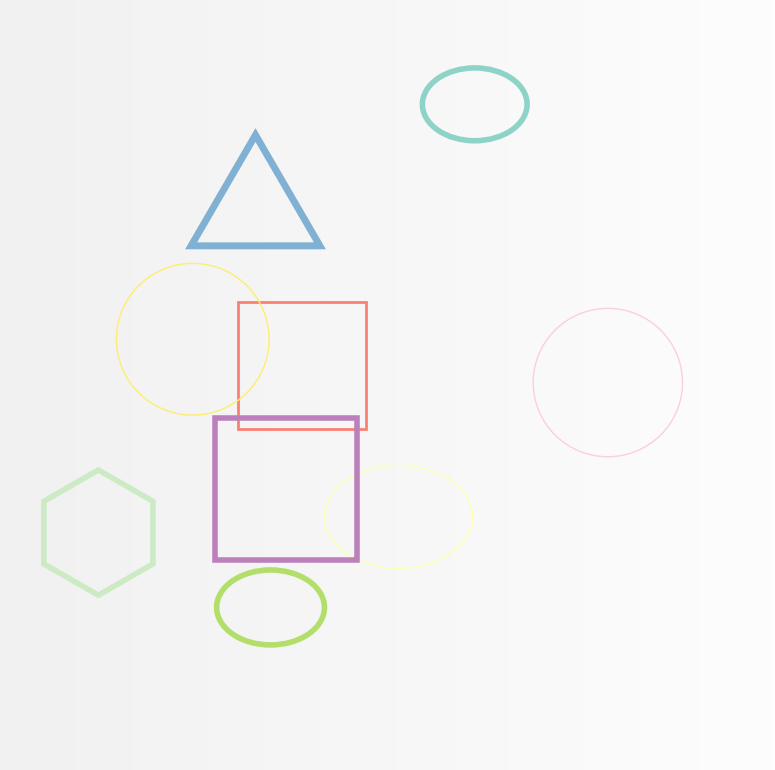[{"shape": "oval", "thickness": 2, "radius": 0.34, "center": [0.613, 0.865]}, {"shape": "oval", "thickness": 0.5, "radius": 0.48, "center": [0.514, 0.329]}, {"shape": "square", "thickness": 1, "radius": 0.41, "center": [0.39, 0.526]}, {"shape": "triangle", "thickness": 2.5, "radius": 0.48, "center": [0.33, 0.729]}, {"shape": "oval", "thickness": 2, "radius": 0.35, "center": [0.349, 0.211]}, {"shape": "circle", "thickness": 0.5, "radius": 0.48, "center": [0.784, 0.503]}, {"shape": "square", "thickness": 2, "radius": 0.46, "center": [0.369, 0.365]}, {"shape": "hexagon", "thickness": 2, "radius": 0.41, "center": [0.127, 0.308]}, {"shape": "circle", "thickness": 0.5, "radius": 0.49, "center": [0.249, 0.559]}]